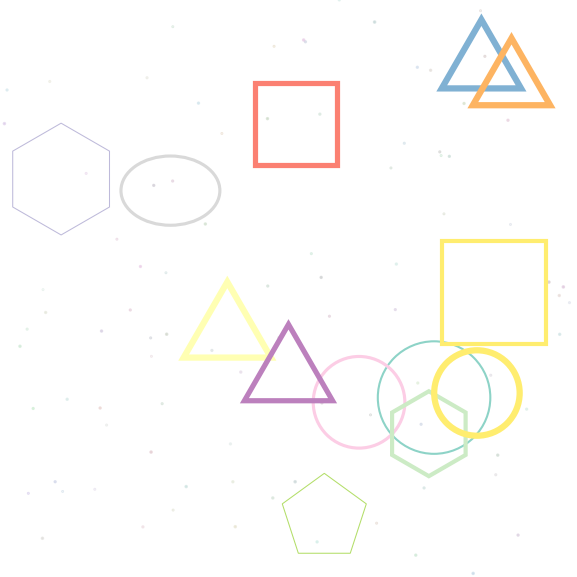[{"shape": "circle", "thickness": 1, "radius": 0.49, "center": [0.752, 0.311]}, {"shape": "triangle", "thickness": 3, "radius": 0.44, "center": [0.394, 0.424]}, {"shape": "hexagon", "thickness": 0.5, "radius": 0.48, "center": [0.106, 0.689]}, {"shape": "square", "thickness": 2.5, "radius": 0.36, "center": [0.512, 0.785]}, {"shape": "triangle", "thickness": 3, "radius": 0.4, "center": [0.834, 0.886]}, {"shape": "triangle", "thickness": 3, "radius": 0.39, "center": [0.886, 0.856]}, {"shape": "pentagon", "thickness": 0.5, "radius": 0.38, "center": [0.562, 0.103]}, {"shape": "circle", "thickness": 1.5, "radius": 0.4, "center": [0.622, 0.303]}, {"shape": "oval", "thickness": 1.5, "radius": 0.43, "center": [0.295, 0.669]}, {"shape": "triangle", "thickness": 2.5, "radius": 0.44, "center": [0.5, 0.349]}, {"shape": "hexagon", "thickness": 2, "radius": 0.37, "center": [0.743, 0.248]}, {"shape": "circle", "thickness": 3, "radius": 0.37, "center": [0.826, 0.319]}, {"shape": "square", "thickness": 2, "radius": 0.45, "center": [0.856, 0.492]}]